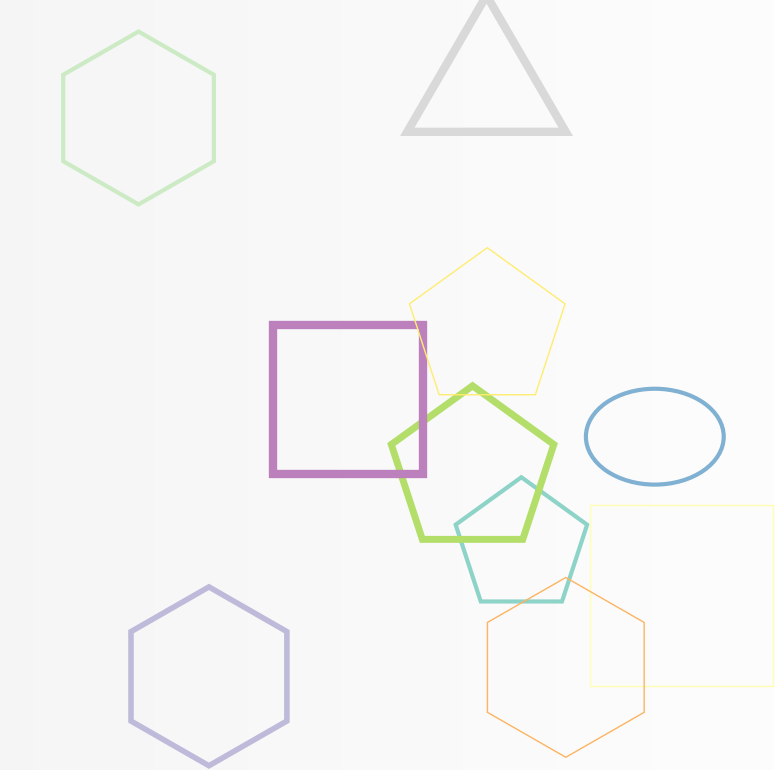[{"shape": "pentagon", "thickness": 1.5, "radius": 0.45, "center": [0.673, 0.291]}, {"shape": "square", "thickness": 0.5, "radius": 0.59, "center": [0.879, 0.226]}, {"shape": "hexagon", "thickness": 2, "radius": 0.58, "center": [0.27, 0.122]}, {"shape": "oval", "thickness": 1.5, "radius": 0.44, "center": [0.845, 0.433]}, {"shape": "hexagon", "thickness": 0.5, "radius": 0.58, "center": [0.73, 0.133]}, {"shape": "pentagon", "thickness": 2.5, "radius": 0.55, "center": [0.61, 0.389]}, {"shape": "triangle", "thickness": 3, "radius": 0.59, "center": [0.628, 0.888]}, {"shape": "square", "thickness": 3, "radius": 0.48, "center": [0.449, 0.481]}, {"shape": "hexagon", "thickness": 1.5, "radius": 0.56, "center": [0.179, 0.847]}, {"shape": "pentagon", "thickness": 0.5, "radius": 0.53, "center": [0.629, 0.573]}]